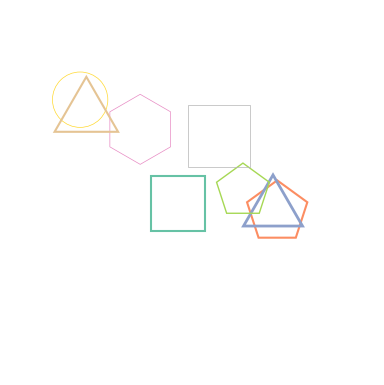[{"shape": "square", "thickness": 1.5, "radius": 0.35, "center": [0.463, 0.472]}, {"shape": "pentagon", "thickness": 1.5, "radius": 0.41, "center": [0.72, 0.449]}, {"shape": "triangle", "thickness": 2, "radius": 0.44, "center": [0.709, 0.457]}, {"shape": "hexagon", "thickness": 0.5, "radius": 0.46, "center": [0.364, 0.664]}, {"shape": "pentagon", "thickness": 1, "radius": 0.36, "center": [0.631, 0.504]}, {"shape": "circle", "thickness": 0.5, "radius": 0.36, "center": [0.208, 0.741]}, {"shape": "triangle", "thickness": 1.5, "radius": 0.48, "center": [0.224, 0.705]}, {"shape": "square", "thickness": 0.5, "radius": 0.4, "center": [0.57, 0.647]}]